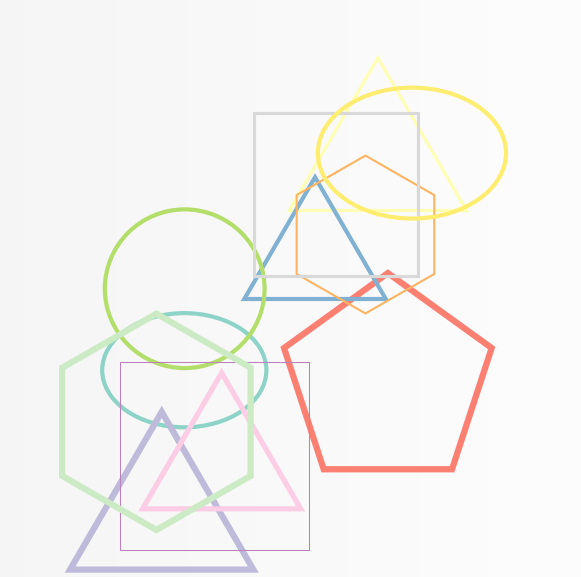[{"shape": "oval", "thickness": 2, "radius": 0.71, "center": [0.317, 0.358]}, {"shape": "triangle", "thickness": 1.5, "radius": 0.88, "center": [0.65, 0.723]}, {"shape": "triangle", "thickness": 3, "radius": 0.91, "center": [0.278, 0.104]}, {"shape": "pentagon", "thickness": 3, "radius": 0.94, "center": [0.667, 0.338]}, {"shape": "triangle", "thickness": 2, "radius": 0.7, "center": [0.542, 0.552]}, {"shape": "hexagon", "thickness": 1, "radius": 0.68, "center": [0.629, 0.593]}, {"shape": "circle", "thickness": 2, "radius": 0.69, "center": [0.318, 0.499]}, {"shape": "triangle", "thickness": 2.5, "radius": 0.79, "center": [0.381, 0.197]}, {"shape": "square", "thickness": 1.5, "radius": 0.71, "center": [0.579, 0.662]}, {"shape": "square", "thickness": 0.5, "radius": 0.82, "center": [0.369, 0.209]}, {"shape": "hexagon", "thickness": 3, "radius": 0.94, "center": [0.269, 0.269]}, {"shape": "oval", "thickness": 2, "radius": 0.81, "center": [0.709, 0.734]}]